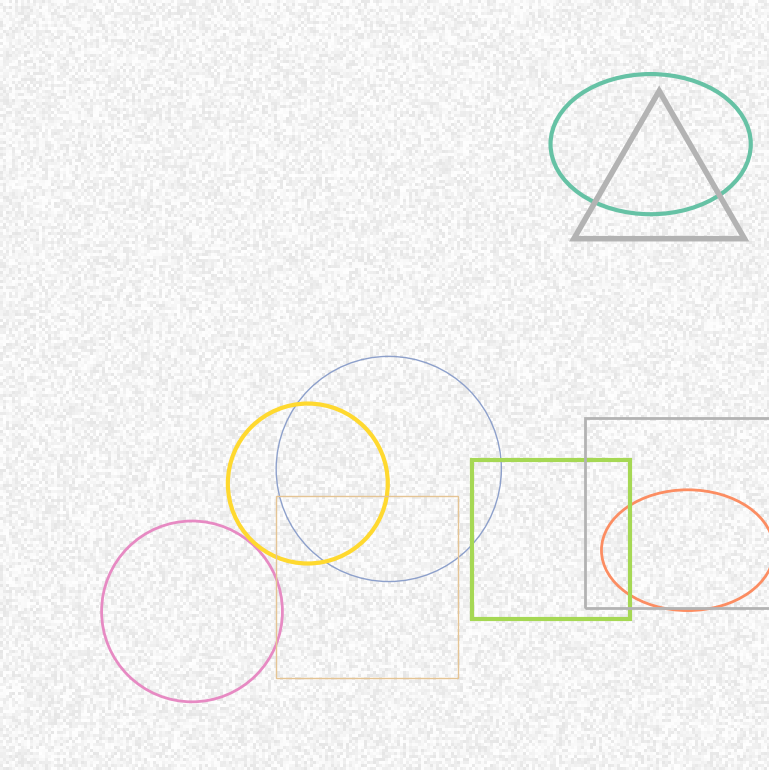[{"shape": "oval", "thickness": 1.5, "radius": 0.65, "center": [0.845, 0.813]}, {"shape": "oval", "thickness": 1, "radius": 0.56, "center": [0.893, 0.285]}, {"shape": "circle", "thickness": 0.5, "radius": 0.73, "center": [0.505, 0.391]}, {"shape": "circle", "thickness": 1, "radius": 0.59, "center": [0.249, 0.206]}, {"shape": "square", "thickness": 1.5, "radius": 0.52, "center": [0.716, 0.299]}, {"shape": "circle", "thickness": 1.5, "radius": 0.52, "center": [0.4, 0.372]}, {"shape": "square", "thickness": 0.5, "radius": 0.59, "center": [0.476, 0.238]}, {"shape": "triangle", "thickness": 2, "radius": 0.64, "center": [0.856, 0.754]}, {"shape": "square", "thickness": 1, "radius": 0.62, "center": [0.883, 0.334]}]